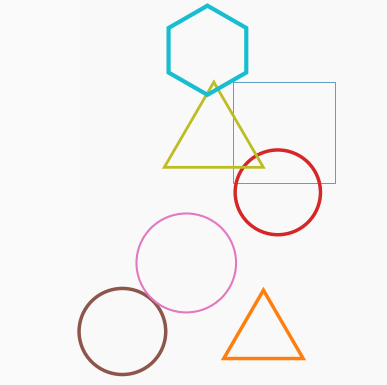[{"shape": "square", "thickness": 0.5, "radius": 0.65, "center": [0.732, 0.656]}, {"shape": "triangle", "thickness": 2.5, "radius": 0.59, "center": [0.68, 0.128]}, {"shape": "circle", "thickness": 2.5, "radius": 0.55, "center": [0.717, 0.5]}, {"shape": "circle", "thickness": 2.5, "radius": 0.56, "center": [0.316, 0.139]}, {"shape": "circle", "thickness": 1.5, "radius": 0.64, "center": [0.481, 0.317]}, {"shape": "triangle", "thickness": 2, "radius": 0.74, "center": [0.552, 0.639]}, {"shape": "hexagon", "thickness": 3, "radius": 0.58, "center": [0.535, 0.869]}]